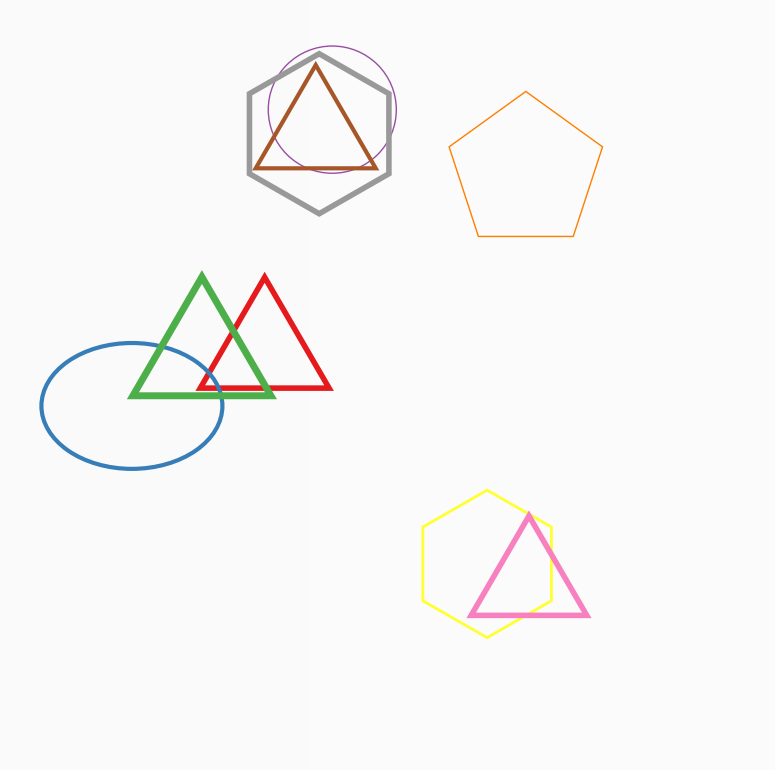[{"shape": "triangle", "thickness": 2, "radius": 0.48, "center": [0.342, 0.544]}, {"shape": "oval", "thickness": 1.5, "radius": 0.58, "center": [0.17, 0.473]}, {"shape": "triangle", "thickness": 2.5, "radius": 0.51, "center": [0.261, 0.537]}, {"shape": "circle", "thickness": 0.5, "radius": 0.41, "center": [0.429, 0.858]}, {"shape": "pentagon", "thickness": 0.5, "radius": 0.52, "center": [0.678, 0.777]}, {"shape": "hexagon", "thickness": 1, "radius": 0.48, "center": [0.629, 0.268]}, {"shape": "triangle", "thickness": 1.5, "radius": 0.45, "center": [0.407, 0.826]}, {"shape": "triangle", "thickness": 2, "radius": 0.43, "center": [0.683, 0.244]}, {"shape": "hexagon", "thickness": 2, "radius": 0.52, "center": [0.412, 0.826]}]